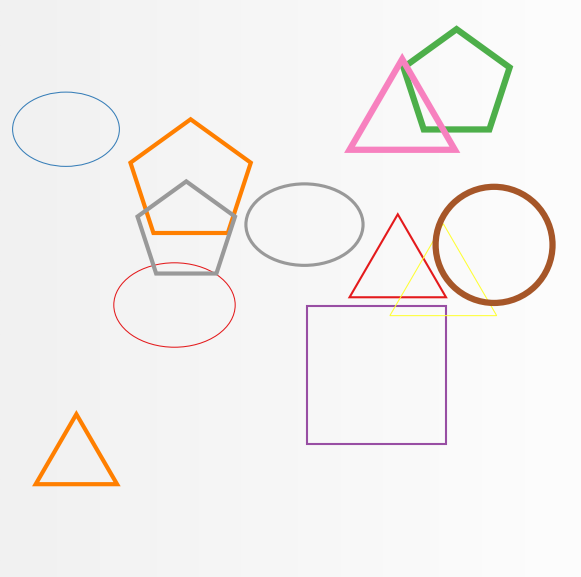[{"shape": "triangle", "thickness": 1, "radius": 0.48, "center": [0.684, 0.532]}, {"shape": "oval", "thickness": 0.5, "radius": 0.52, "center": [0.3, 0.471]}, {"shape": "oval", "thickness": 0.5, "radius": 0.46, "center": [0.114, 0.775]}, {"shape": "pentagon", "thickness": 3, "radius": 0.48, "center": [0.785, 0.853]}, {"shape": "square", "thickness": 1, "radius": 0.6, "center": [0.648, 0.35]}, {"shape": "triangle", "thickness": 2, "radius": 0.4, "center": [0.131, 0.201]}, {"shape": "pentagon", "thickness": 2, "radius": 0.54, "center": [0.328, 0.684]}, {"shape": "triangle", "thickness": 0.5, "radius": 0.53, "center": [0.763, 0.506]}, {"shape": "circle", "thickness": 3, "radius": 0.5, "center": [0.85, 0.575]}, {"shape": "triangle", "thickness": 3, "radius": 0.52, "center": [0.692, 0.792]}, {"shape": "pentagon", "thickness": 2, "radius": 0.44, "center": [0.32, 0.597]}, {"shape": "oval", "thickness": 1.5, "radius": 0.5, "center": [0.524, 0.61]}]